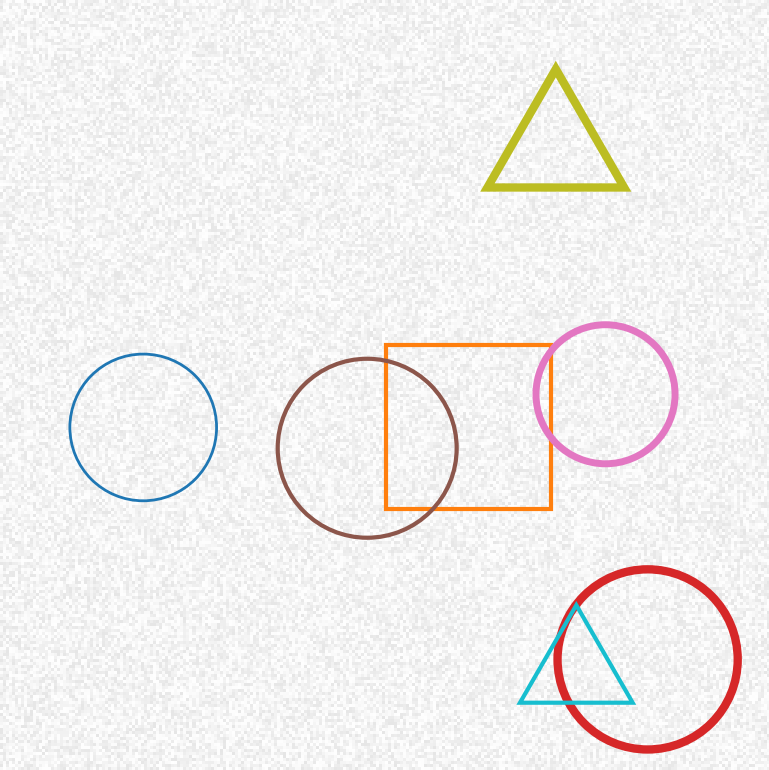[{"shape": "circle", "thickness": 1, "radius": 0.48, "center": [0.186, 0.445]}, {"shape": "square", "thickness": 1.5, "radius": 0.53, "center": [0.608, 0.445]}, {"shape": "circle", "thickness": 3, "radius": 0.58, "center": [0.841, 0.144]}, {"shape": "circle", "thickness": 1.5, "radius": 0.58, "center": [0.477, 0.418]}, {"shape": "circle", "thickness": 2.5, "radius": 0.45, "center": [0.786, 0.488]}, {"shape": "triangle", "thickness": 3, "radius": 0.51, "center": [0.722, 0.808]}, {"shape": "triangle", "thickness": 1.5, "radius": 0.42, "center": [0.748, 0.13]}]